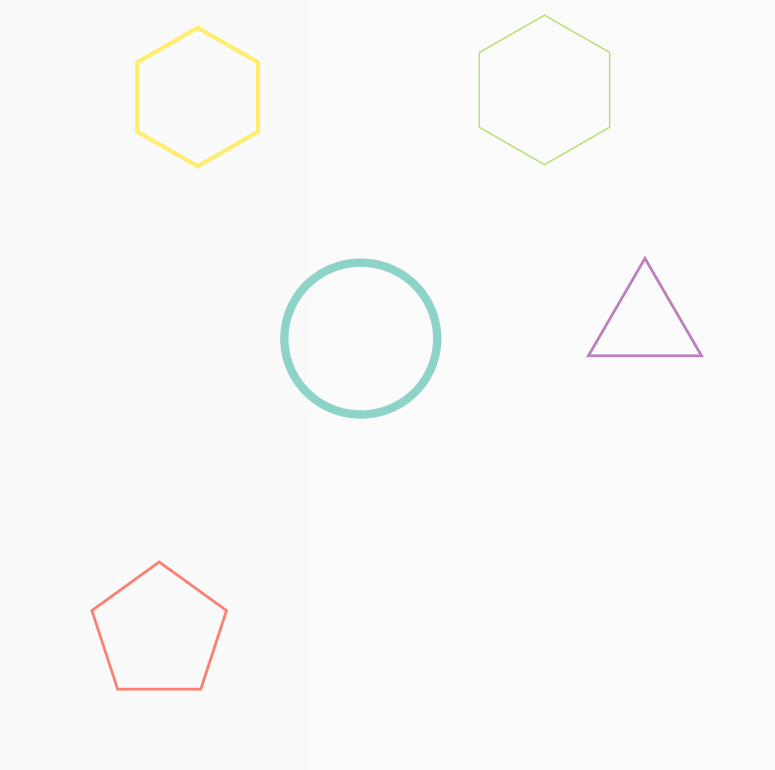[{"shape": "circle", "thickness": 3, "radius": 0.49, "center": [0.466, 0.56]}, {"shape": "pentagon", "thickness": 1, "radius": 0.46, "center": [0.205, 0.179]}, {"shape": "hexagon", "thickness": 0.5, "radius": 0.49, "center": [0.703, 0.883]}, {"shape": "triangle", "thickness": 1, "radius": 0.42, "center": [0.832, 0.58]}, {"shape": "hexagon", "thickness": 1.5, "radius": 0.45, "center": [0.255, 0.874]}]